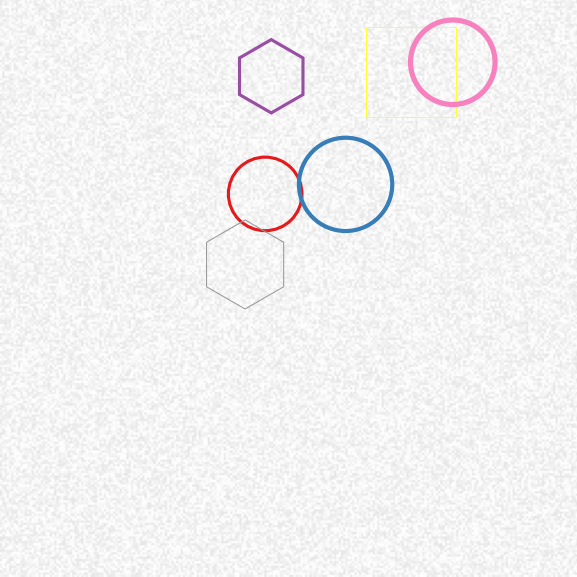[{"shape": "circle", "thickness": 1.5, "radius": 0.32, "center": [0.459, 0.663]}, {"shape": "circle", "thickness": 2, "radius": 0.4, "center": [0.598, 0.68]}, {"shape": "hexagon", "thickness": 1.5, "radius": 0.32, "center": [0.47, 0.867]}, {"shape": "square", "thickness": 0.5, "radius": 0.39, "center": [0.712, 0.874]}, {"shape": "circle", "thickness": 2.5, "radius": 0.37, "center": [0.784, 0.891]}, {"shape": "hexagon", "thickness": 0.5, "radius": 0.39, "center": [0.424, 0.541]}]